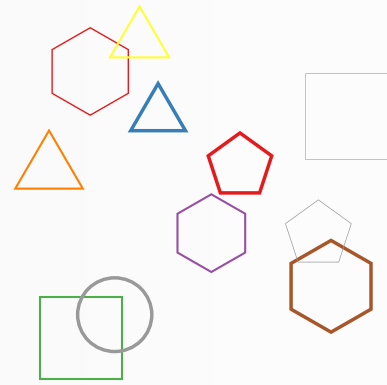[{"shape": "pentagon", "thickness": 2.5, "radius": 0.43, "center": [0.619, 0.569]}, {"shape": "hexagon", "thickness": 1, "radius": 0.57, "center": [0.233, 0.814]}, {"shape": "triangle", "thickness": 2.5, "radius": 0.41, "center": [0.408, 0.701]}, {"shape": "square", "thickness": 1.5, "radius": 0.53, "center": [0.209, 0.122]}, {"shape": "hexagon", "thickness": 1.5, "radius": 0.5, "center": [0.545, 0.394]}, {"shape": "triangle", "thickness": 1.5, "radius": 0.5, "center": [0.127, 0.56]}, {"shape": "triangle", "thickness": 1.5, "radius": 0.44, "center": [0.36, 0.895]}, {"shape": "hexagon", "thickness": 2.5, "radius": 0.6, "center": [0.854, 0.256]}, {"shape": "square", "thickness": 0.5, "radius": 0.56, "center": [0.9, 0.699]}, {"shape": "circle", "thickness": 2.5, "radius": 0.48, "center": [0.296, 0.183]}, {"shape": "pentagon", "thickness": 0.5, "radius": 0.45, "center": [0.822, 0.392]}]